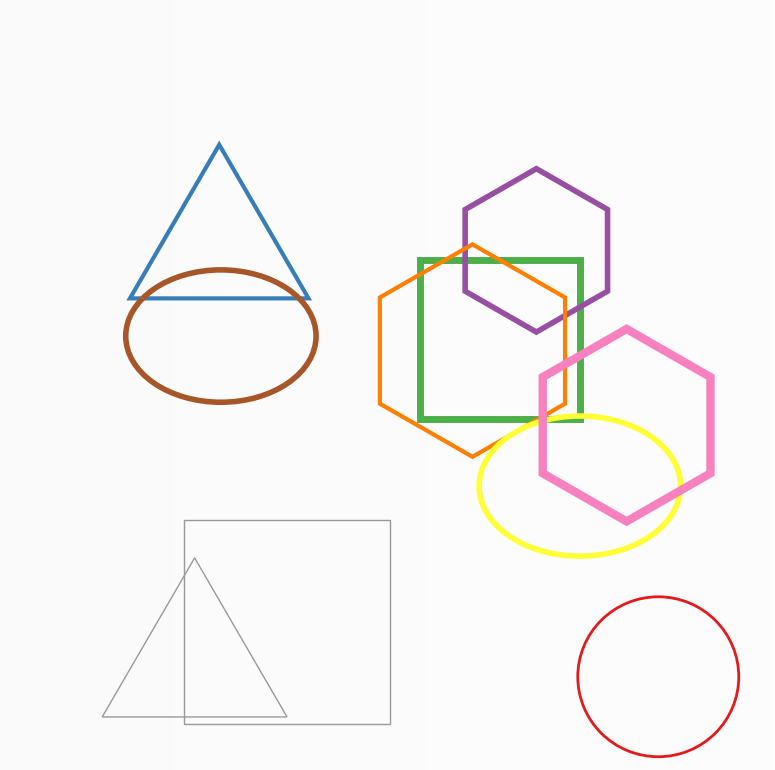[{"shape": "circle", "thickness": 1, "radius": 0.52, "center": [0.849, 0.121]}, {"shape": "triangle", "thickness": 1.5, "radius": 0.67, "center": [0.283, 0.679]}, {"shape": "square", "thickness": 2.5, "radius": 0.52, "center": [0.645, 0.559]}, {"shape": "hexagon", "thickness": 2, "radius": 0.53, "center": [0.692, 0.675]}, {"shape": "hexagon", "thickness": 1.5, "radius": 0.69, "center": [0.61, 0.545]}, {"shape": "oval", "thickness": 2, "radius": 0.65, "center": [0.748, 0.369]}, {"shape": "oval", "thickness": 2, "radius": 0.61, "center": [0.285, 0.564]}, {"shape": "hexagon", "thickness": 3, "radius": 0.62, "center": [0.809, 0.448]}, {"shape": "triangle", "thickness": 0.5, "radius": 0.69, "center": [0.251, 0.138]}, {"shape": "square", "thickness": 0.5, "radius": 0.66, "center": [0.371, 0.192]}]